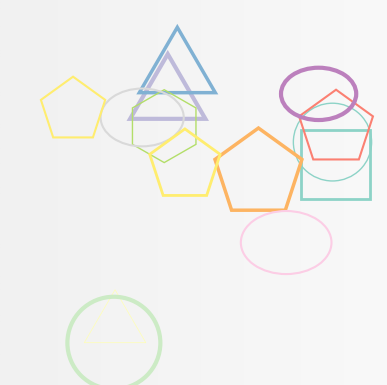[{"shape": "circle", "thickness": 1, "radius": 0.5, "center": [0.858, 0.631]}, {"shape": "square", "thickness": 2, "radius": 0.45, "center": [0.865, 0.572]}, {"shape": "triangle", "thickness": 0.5, "radius": 0.46, "center": [0.297, 0.156]}, {"shape": "triangle", "thickness": 3, "radius": 0.56, "center": [0.433, 0.747]}, {"shape": "pentagon", "thickness": 1.5, "radius": 0.5, "center": [0.867, 0.667]}, {"shape": "triangle", "thickness": 2.5, "radius": 0.57, "center": [0.458, 0.816]}, {"shape": "pentagon", "thickness": 2.5, "radius": 0.59, "center": [0.667, 0.549]}, {"shape": "hexagon", "thickness": 1, "radius": 0.47, "center": [0.424, 0.672]}, {"shape": "oval", "thickness": 1.5, "radius": 0.58, "center": [0.738, 0.37]}, {"shape": "oval", "thickness": 1.5, "radius": 0.54, "center": [0.367, 0.695]}, {"shape": "oval", "thickness": 3, "radius": 0.49, "center": [0.822, 0.756]}, {"shape": "circle", "thickness": 3, "radius": 0.6, "center": [0.294, 0.109]}, {"shape": "pentagon", "thickness": 1.5, "radius": 0.44, "center": [0.189, 0.714]}, {"shape": "pentagon", "thickness": 2, "radius": 0.48, "center": [0.477, 0.57]}]